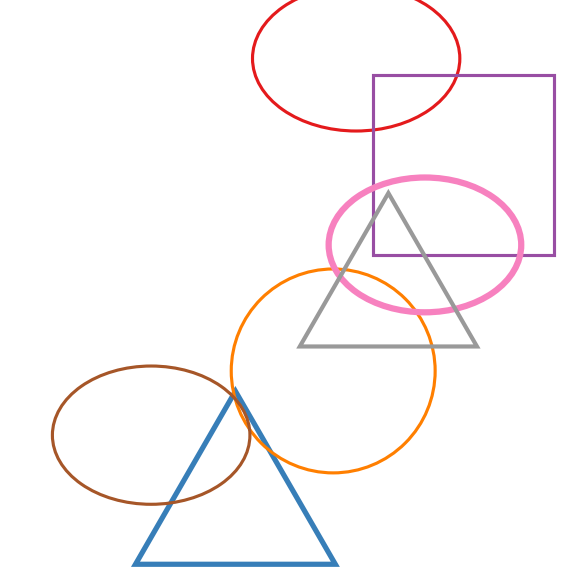[{"shape": "oval", "thickness": 1.5, "radius": 0.9, "center": [0.617, 0.898]}, {"shape": "triangle", "thickness": 2.5, "radius": 1.0, "center": [0.408, 0.122]}, {"shape": "square", "thickness": 1.5, "radius": 0.78, "center": [0.802, 0.713]}, {"shape": "circle", "thickness": 1.5, "radius": 0.88, "center": [0.577, 0.357]}, {"shape": "oval", "thickness": 1.5, "radius": 0.86, "center": [0.262, 0.246]}, {"shape": "oval", "thickness": 3, "radius": 0.83, "center": [0.736, 0.575]}, {"shape": "triangle", "thickness": 2, "radius": 0.89, "center": [0.673, 0.488]}]